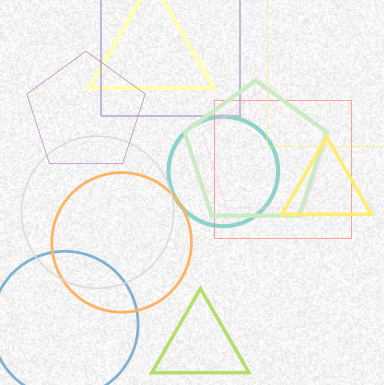[{"shape": "circle", "thickness": 3, "radius": 0.71, "center": [0.58, 0.555]}, {"shape": "triangle", "thickness": 3, "radius": 0.94, "center": [0.394, 0.865]}, {"shape": "square", "thickness": 1.5, "radius": 0.9, "center": [0.443, 0.878]}, {"shape": "square", "thickness": 0.5, "radius": 0.89, "center": [0.734, 0.561]}, {"shape": "circle", "thickness": 2, "radius": 0.95, "center": [0.168, 0.157]}, {"shape": "circle", "thickness": 2, "radius": 0.91, "center": [0.316, 0.37]}, {"shape": "triangle", "thickness": 2.5, "radius": 0.73, "center": [0.521, 0.105]}, {"shape": "pentagon", "thickness": 0.5, "radius": 0.87, "center": [0.69, 0.601]}, {"shape": "circle", "thickness": 1, "radius": 0.99, "center": [0.254, 0.449]}, {"shape": "pentagon", "thickness": 0.5, "radius": 0.81, "center": [0.223, 0.706]}, {"shape": "pentagon", "thickness": 3, "radius": 0.97, "center": [0.664, 0.597]}, {"shape": "square", "thickness": 0.5, "radius": 0.96, "center": [0.884, 0.811]}, {"shape": "triangle", "thickness": 2.5, "radius": 0.67, "center": [0.848, 0.51]}]